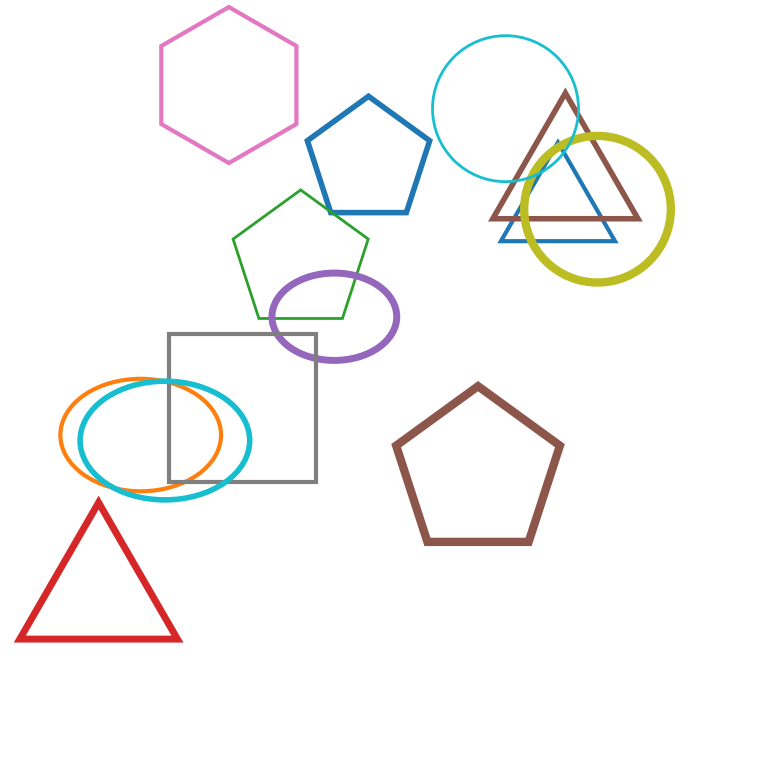[{"shape": "triangle", "thickness": 1.5, "radius": 0.43, "center": [0.725, 0.73]}, {"shape": "pentagon", "thickness": 2, "radius": 0.42, "center": [0.479, 0.791]}, {"shape": "oval", "thickness": 1.5, "radius": 0.52, "center": [0.183, 0.435]}, {"shape": "pentagon", "thickness": 1, "radius": 0.46, "center": [0.39, 0.661]}, {"shape": "triangle", "thickness": 2.5, "radius": 0.59, "center": [0.128, 0.229]}, {"shape": "oval", "thickness": 2.5, "radius": 0.41, "center": [0.434, 0.589]}, {"shape": "triangle", "thickness": 2, "radius": 0.54, "center": [0.734, 0.77]}, {"shape": "pentagon", "thickness": 3, "radius": 0.56, "center": [0.621, 0.387]}, {"shape": "hexagon", "thickness": 1.5, "radius": 0.51, "center": [0.297, 0.89]}, {"shape": "square", "thickness": 1.5, "radius": 0.48, "center": [0.315, 0.47]}, {"shape": "circle", "thickness": 3, "radius": 0.48, "center": [0.776, 0.728]}, {"shape": "oval", "thickness": 2, "radius": 0.55, "center": [0.214, 0.428]}, {"shape": "circle", "thickness": 1, "radius": 0.47, "center": [0.657, 0.859]}]